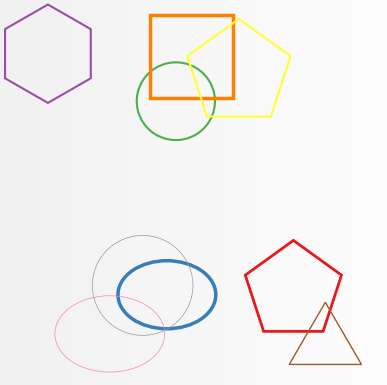[{"shape": "pentagon", "thickness": 2, "radius": 0.65, "center": [0.757, 0.245]}, {"shape": "oval", "thickness": 2.5, "radius": 0.63, "center": [0.431, 0.234]}, {"shape": "circle", "thickness": 1.5, "radius": 0.5, "center": [0.454, 0.737]}, {"shape": "hexagon", "thickness": 1.5, "radius": 0.64, "center": [0.124, 0.861]}, {"shape": "square", "thickness": 2.5, "radius": 0.54, "center": [0.495, 0.853]}, {"shape": "pentagon", "thickness": 1.5, "radius": 0.7, "center": [0.617, 0.811]}, {"shape": "triangle", "thickness": 1, "radius": 0.54, "center": [0.84, 0.107]}, {"shape": "oval", "thickness": 0.5, "radius": 0.71, "center": [0.283, 0.133]}, {"shape": "circle", "thickness": 0.5, "radius": 0.65, "center": [0.368, 0.259]}]